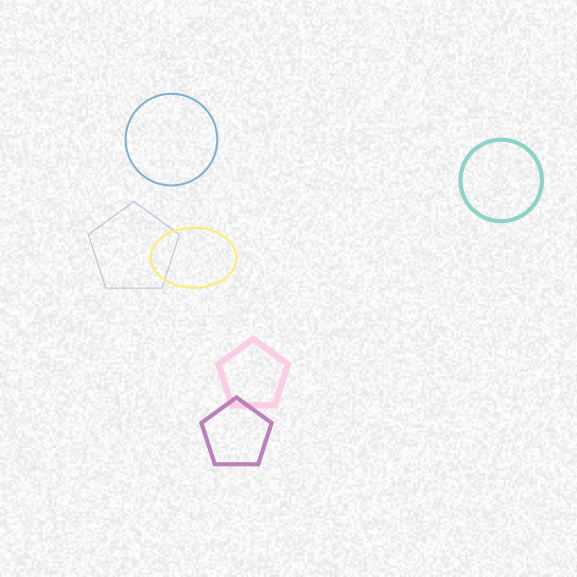[{"shape": "circle", "thickness": 2, "radius": 0.35, "center": [0.868, 0.687]}, {"shape": "pentagon", "thickness": 0.5, "radius": 0.41, "center": [0.232, 0.567]}, {"shape": "circle", "thickness": 1, "radius": 0.4, "center": [0.297, 0.757]}, {"shape": "pentagon", "thickness": 3, "radius": 0.32, "center": [0.438, 0.349]}, {"shape": "pentagon", "thickness": 2, "radius": 0.32, "center": [0.41, 0.247]}, {"shape": "oval", "thickness": 1, "radius": 0.37, "center": [0.335, 0.553]}]